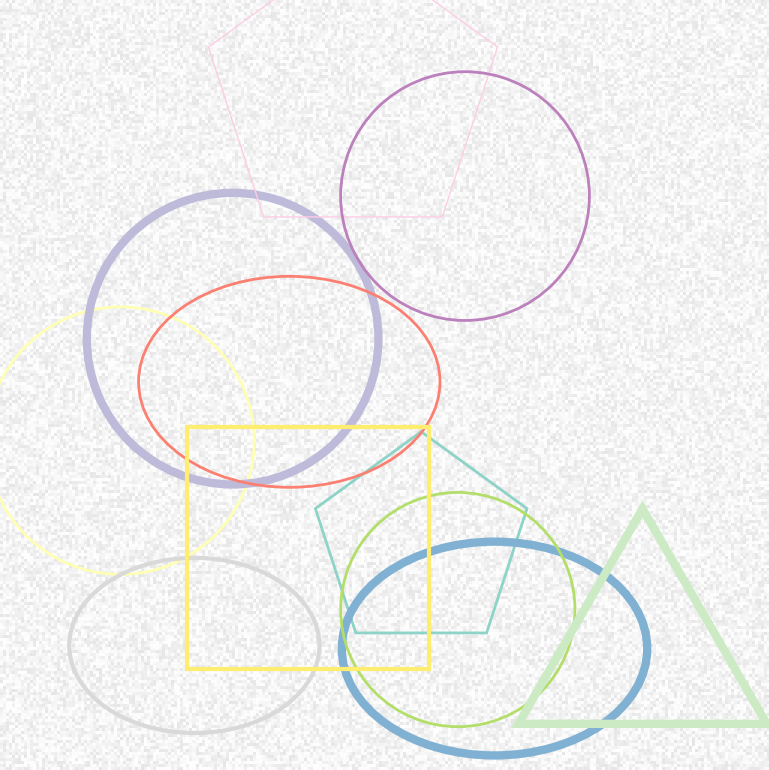[{"shape": "pentagon", "thickness": 1, "radius": 0.72, "center": [0.547, 0.295]}, {"shape": "circle", "thickness": 1, "radius": 0.87, "center": [0.156, 0.428]}, {"shape": "circle", "thickness": 3, "radius": 0.95, "center": [0.302, 0.56]}, {"shape": "oval", "thickness": 1, "radius": 0.98, "center": [0.376, 0.504]}, {"shape": "oval", "thickness": 3, "radius": 0.99, "center": [0.642, 0.158]}, {"shape": "circle", "thickness": 1, "radius": 0.76, "center": [0.595, 0.208]}, {"shape": "pentagon", "thickness": 0.5, "radius": 0.99, "center": [0.458, 0.878]}, {"shape": "oval", "thickness": 1.5, "radius": 0.81, "center": [0.252, 0.162]}, {"shape": "circle", "thickness": 1, "radius": 0.81, "center": [0.604, 0.745]}, {"shape": "triangle", "thickness": 3, "radius": 0.93, "center": [0.835, 0.153]}, {"shape": "square", "thickness": 1.5, "radius": 0.79, "center": [0.4, 0.288]}]